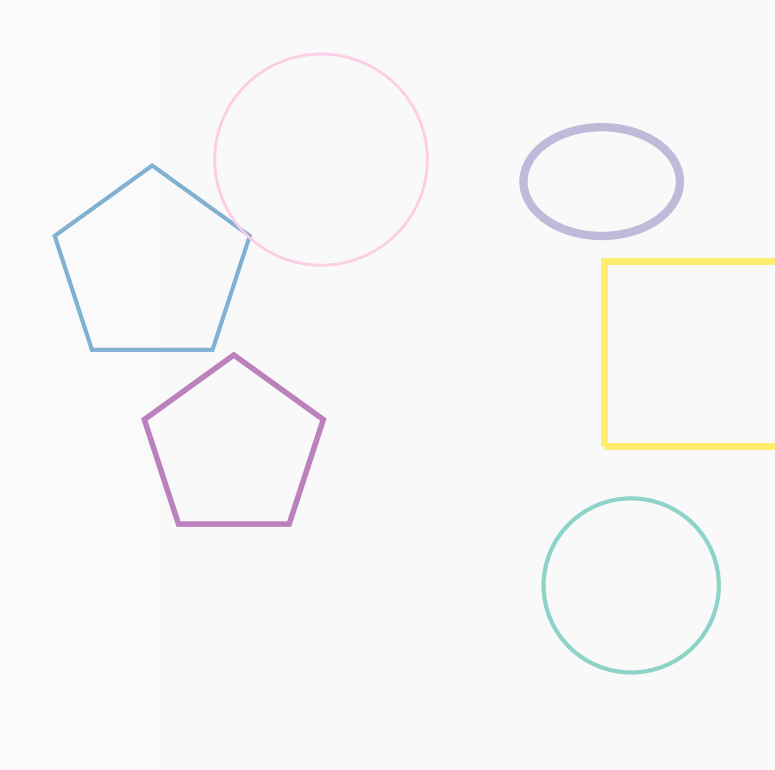[{"shape": "circle", "thickness": 1.5, "radius": 0.57, "center": [0.814, 0.24]}, {"shape": "oval", "thickness": 3, "radius": 0.5, "center": [0.776, 0.764]}, {"shape": "pentagon", "thickness": 1.5, "radius": 0.66, "center": [0.196, 0.653]}, {"shape": "circle", "thickness": 1, "radius": 0.69, "center": [0.414, 0.793]}, {"shape": "pentagon", "thickness": 2, "radius": 0.61, "center": [0.302, 0.418]}, {"shape": "square", "thickness": 2.5, "radius": 0.6, "center": [0.899, 0.541]}]